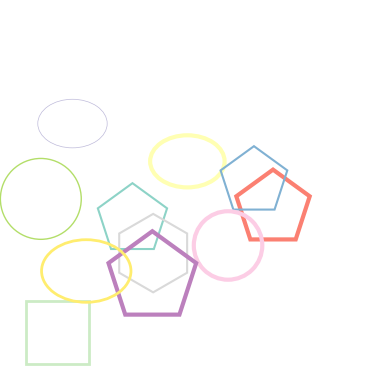[{"shape": "pentagon", "thickness": 1.5, "radius": 0.47, "center": [0.344, 0.43]}, {"shape": "oval", "thickness": 3, "radius": 0.48, "center": [0.487, 0.581]}, {"shape": "oval", "thickness": 0.5, "radius": 0.45, "center": [0.188, 0.679]}, {"shape": "pentagon", "thickness": 3, "radius": 0.5, "center": [0.709, 0.459]}, {"shape": "pentagon", "thickness": 1.5, "radius": 0.46, "center": [0.66, 0.529]}, {"shape": "circle", "thickness": 1, "radius": 0.53, "center": [0.106, 0.483]}, {"shape": "circle", "thickness": 3, "radius": 0.44, "center": [0.592, 0.362]}, {"shape": "hexagon", "thickness": 1.5, "radius": 0.51, "center": [0.398, 0.343]}, {"shape": "pentagon", "thickness": 3, "radius": 0.6, "center": [0.396, 0.28]}, {"shape": "square", "thickness": 2, "radius": 0.41, "center": [0.15, 0.136]}, {"shape": "oval", "thickness": 2, "radius": 0.58, "center": [0.224, 0.296]}]